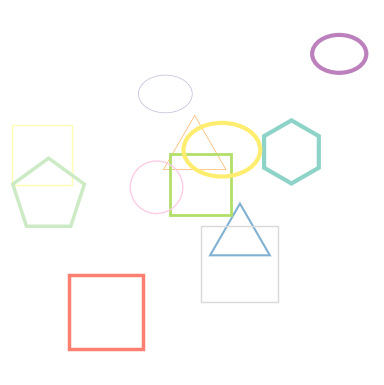[{"shape": "hexagon", "thickness": 3, "radius": 0.41, "center": [0.757, 0.605]}, {"shape": "square", "thickness": 1, "radius": 0.39, "center": [0.109, 0.598]}, {"shape": "oval", "thickness": 0.5, "radius": 0.35, "center": [0.429, 0.756]}, {"shape": "square", "thickness": 2.5, "radius": 0.48, "center": [0.276, 0.191]}, {"shape": "triangle", "thickness": 1.5, "radius": 0.45, "center": [0.623, 0.382]}, {"shape": "triangle", "thickness": 0.5, "radius": 0.47, "center": [0.506, 0.606]}, {"shape": "square", "thickness": 2, "radius": 0.4, "center": [0.521, 0.522]}, {"shape": "circle", "thickness": 1, "radius": 0.34, "center": [0.407, 0.514]}, {"shape": "square", "thickness": 1, "radius": 0.5, "center": [0.622, 0.315]}, {"shape": "oval", "thickness": 3, "radius": 0.35, "center": [0.881, 0.86]}, {"shape": "pentagon", "thickness": 2.5, "radius": 0.49, "center": [0.126, 0.491]}, {"shape": "oval", "thickness": 3, "radius": 0.5, "center": [0.576, 0.611]}]